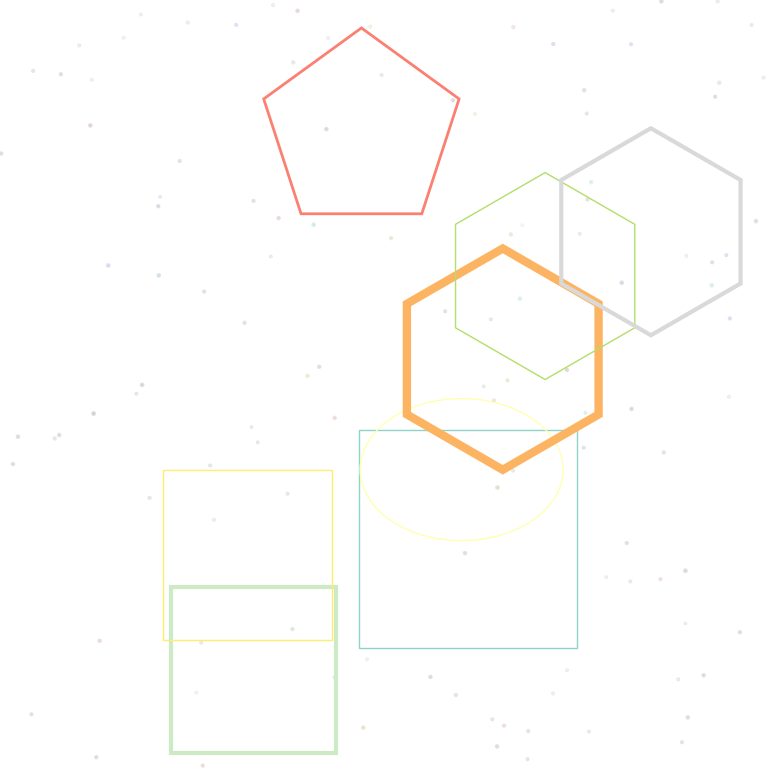[{"shape": "square", "thickness": 0.5, "radius": 0.71, "center": [0.608, 0.3]}, {"shape": "oval", "thickness": 0.5, "radius": 0.66, "center": [0.599, 0.39]}, {"shape": "pentagon", "thickness": 1, "radius": 0.67, "center": [0.469, 0.83]}, {"shape": "hexagon", "thickness": 3, "radius": 0.72, "center": [0.653, 0.534]}, {"shape": "hexagon", "thickness": 0.5, "radius": 0.67, "center": [0.708, 0.641]}, {"shape": "hexagon", "thickness": 1.5, "radius": 0.67, "center": [0.845, 0.699]}, {"shape": "square", "thickness": 1.5, "radius": 0.54, "center": [0.329, 0.13]}, {"shape": "square", "thickness": 0.5, "radius": 0.55, "center": [0.321, 0.279]}]